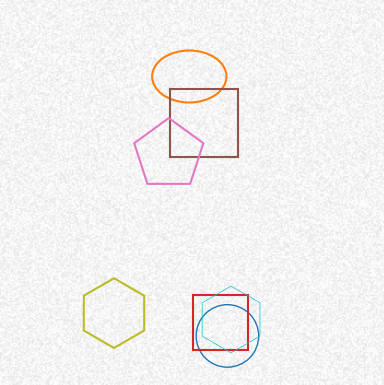[{"shape": "circle", "thickness": 1, "radius": 0.41, "center": [0.591, 0.127]}, {"shape": "oval", "thickness": 1.5, "radius": 0.48, "center": [0.492, 0.801]}, {"shape": "square", "thickness": 1.5, "radius": 0.36, "center": [0.574, 0.163]}, {"shape": "square", "thickness": 1.5, "radius": 0.44, "center": [0.529, 0.681]}, {"shape": "pentagon", "thickness": 1.5, "radius": 0.47, "center": [0.438, 0.599]}, {"shape": "hexagon", "thickness": 1.5, "radius": 0.45, "center": [0.296, 0.187]}, {"shape": "hexagon", "thickness": 0.5, "radius": 0.43, "center": [0.6, 0.17]}]